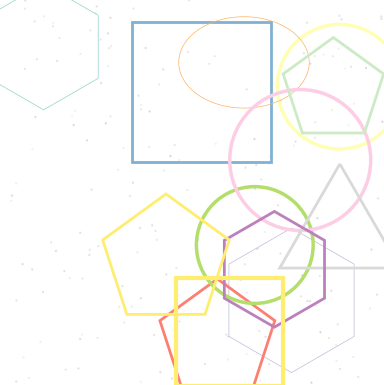[{"shape": "hexagon", "thickness": 0.5, "radius": 0.82, "center": [0.113, 0.878]}, {"shape": "circle", "thickness": 2.5, "radius": 0.81, "center": [0.882, 0.775]}, {"shape": "hexagon", "thickness": 0.5, "radius": 0.94, "center": [0.757, 0.22]}, {"shape": "pentagon", "thickness": 2, "radius": 0.78, "center": [0.565, 0.119]}, {"shape": "square", "thickness": 2, "radius": 0.9, "center": [0.523, 0.761]}, {"shape": "oval", "thickness": 0.5, "radius": 0.85, "center": [0.634, 0.838]}, {"shape": "circle", "thickness": 2.5, "radius": 0.76, "center": [0.662, 0.364]}, {"shape": "circle", "thickness": 2.5, "radius": 0.92, "center": [0.78, 0.584]}, {"shape": "triangle", "thickness": 2, "radius": 0.9, "center": [0.883, 0.394]}, {"shape": "hexagon", "thickness": 2, "radius": 0.75, "center": [0.713, 0.301]}, {"shape": "pentagon", "thickness": 2, "radius": 0.69, "center": [0.866, 0.766]}, {"shape": "pentagon", "thickness": 2, "radius": 0.86, "center": [0.431, 0.323]}, {"shape": "square", "thickness": 3, "radius": 0.7, "center": [0.597, 0.138]}]